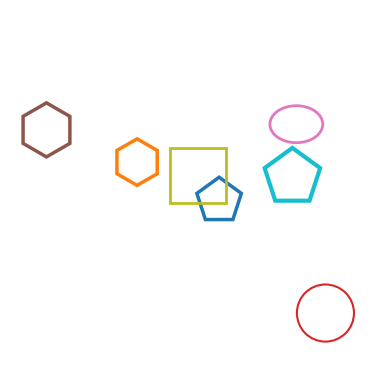[{"shape": "pentagon", "thickness": 2.5, "radius": 0.3, "center": [0.569, 0.479]}, {"shape": "hexagon", "thickness": 2.5, "radius": 0.3, "center": [0.356, 0.579]}, {"shape": "circle", "thickness": 1.5, "radius": 0.37, "center": [0.845, 0.187]}, {"shape": "hexagon", "thickness": 2.5, "radius": 0.35, "center": [0.121, 0.663]}, {"shape": "oval", "thickness": 2, "radius": 0.34, "center": [0.77, 0.677]}, {"shape": "square", "thickness": 2, "radius": 0.36, "center": [0.515, 0.544]}, {"shape": "pentagon", "thickness": 3, "radius": 0.38, "center": [0.759, 0.54]}]